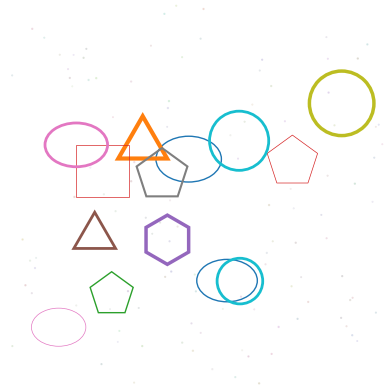[{"shape": "oval", "thickness": 1, "radius": 0.42, "center": [0.49, 0.587]}, {"shape": "oval", "thickness": 1, "radius": 0.39, "center": [0.59, 0.271]}, {"shape": "triangle", "thickness": 3, "radius": 0.37, "center": [0.371, 0.625]}, {"shape": "pentagon", "thickness": 1, "radius": 0.29, "center": [0.29, 0.235]}, {"shape": "pentagon", "thickness": 0.5, "radius": 0.34, "center": [0.76, 0.58]}, {"shape": "square", "thickness": 0.5, "radius": 0.34, "center": [0.266, 0.555]}, {"shape": "hexagon", "thickness": 2.5, "radius": 0.32, "center": [0.435, 0.377]}, {"shape": "triangle", "thickness": 2, "radius": 0.31, "center": [0.246, 0.386]}, {"shape": "oval", "thickness": 2, "radius": 0.41, "center": [0.198, 0.624]}, {"shape": "oval", "thickness": 0.5, "radius": 0.35, "center": [0.152, 0.15]}, {"shape": "pentagon", "thickness": 1.5, "radius": 0.35, "center": [0.421, 0.546]}, {"shape": "circle", "thickness": 2.5, "radius": 0.42, "center": [0.887, 0.732]}, {"shape": "circle", "thickness": 2, "radius": 0.38, "center": [0.621, 0.634]}, {"shape": "circle", "thickness": 2, "radius": 0.3, "center": [0.623, 0.27]}]